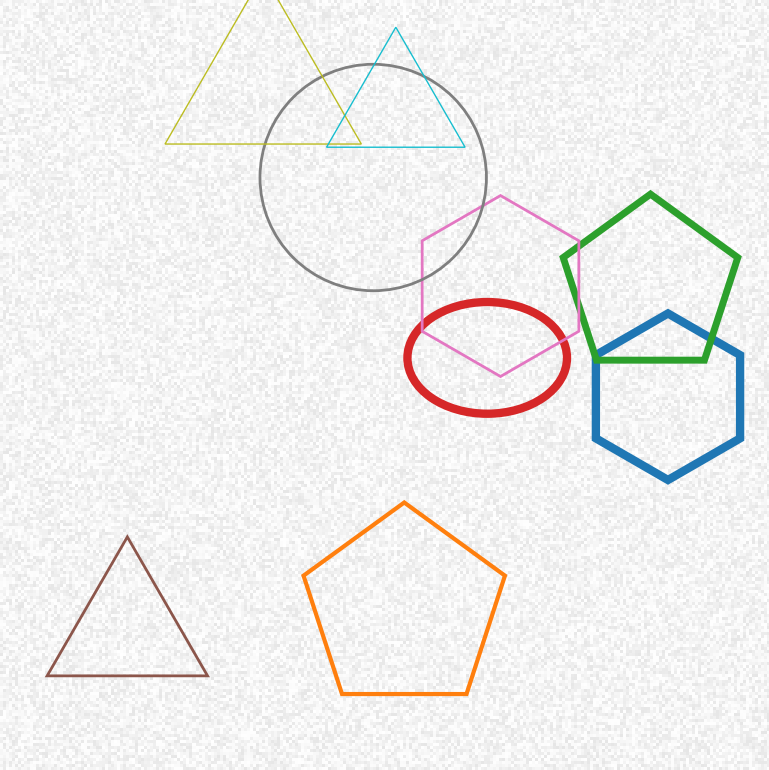[{"shape": "hexagon", "thickness": 3, "radius": 0.54, "center": [0.868, 0.485]}, {"shape": "pentagon", "thickness": 1.5, "radius": 0.69, "center": [0.525, 0.21]}, {"shape": "pentagon", "thickness": 2.5, "radius": 0.6, "center": [0.845, 0.629]}, {"shape": "oval", "thickness": 3, "radius": 0.52, "center": [0.633, 0.535]}, {"shape": "triangle", "thickness": 1, "radius": 0.6, "center": [0.165, 0.182]}, {"shape": "hexagon", "thickness": 1, "radius": 0.59, "center": [0.65, 0.629]}, {"shape": "circle", "thickness": 1, "radius": 0.74, "center": [0.485, 0.769]}, {"shape": "triangle", "thickness": 0.5, "radius": 0.74, "center": [0.342, 0.887]}, {"shape": "triangle", "thickness": 0.5, "radius": 0.52, "center": [0.514, 0.861]}]